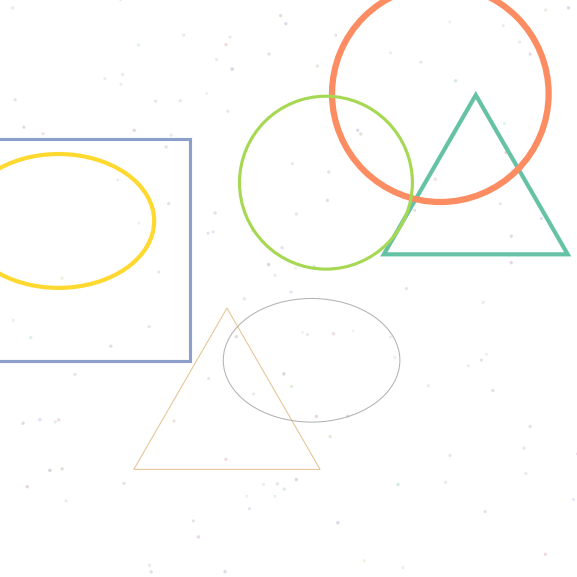[{"shape": "triangle", "thickness": 2, "radius": 0.92, "center": [0.824, 0.651]}, {"shape": "circle", "thickness": 3, "radius": 0.94, "center": [0.762, 0.837]}, {"shape": "square", "thickness": 1.5, "radius": 0.96, "center": [0.136, 0.567]}, {"shape": "circle", "thickness": 1.5, "radius": 0.75, "center": [0.564, 0.683]}, {"shape": "oval", "thickness": 2, "radius": 0.83, "center": [0.101, 0.617]}, {"shape": "triangle", "thickness": 0.5, "radius": 0.93, "center": [0.393, 0.279]}, {"shape": "oval", "thickness": 0.5, "radius": 0.76, "center": [0.54, 0.375]}]